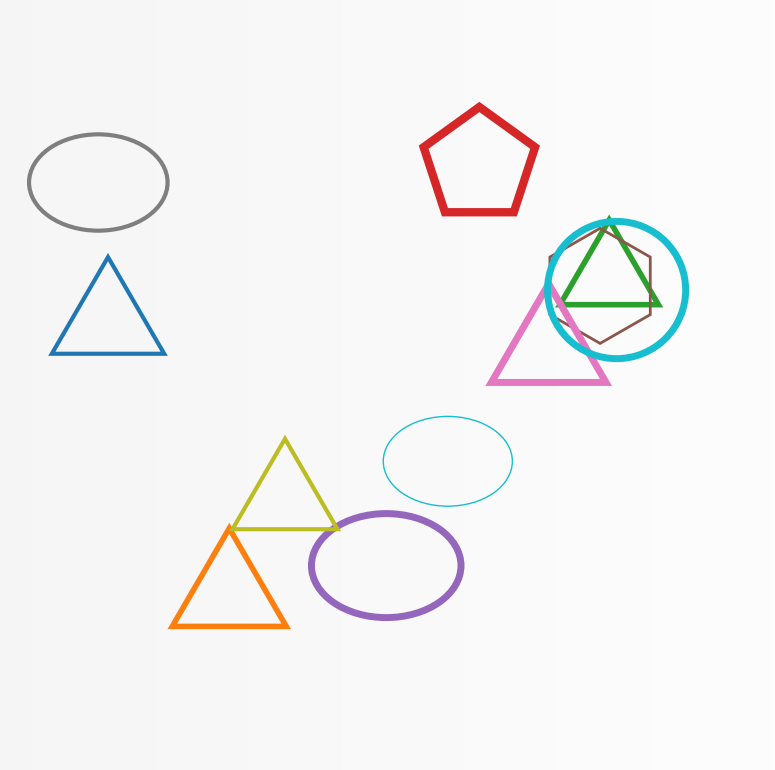[{"shape": "triangle", "thickness": 1.5, "radius": 0.42, "center": [0.139, 0.582]}, {"shape": "triangle", "thickness": 2, "radius": 0.42, "center": [0.296, 0.229]}, {"shape": "triangle", "thickness": 2, "radius": 0.37, "center": [0.786, 0.641]}, {"shape": "pentagon", "thickness": 3, "radius": 0.38, "center": [0.619, 0.785]}, {"shape": "oval", "thickness": 2.5, "radius": 0.48, "center": [0.498, 0.265]}, {"shape": "hexagon", "thickness": 1, "radius": 0.37, "center": [0.774, 0.629]}, {"shape": "triangle", "thickness": 2.5, "radius": 0.43, "center": [0.708, 0.546]}, {"shape": "oval", "thickness": 1.5, "radius": 0.45, "center": [0.127, 0.763]}, {"shape": "triangle", "thickness": 1.5, "radius": 0.39, "center": [0.368, 0.352]}, {"shape": "oval", "thickness": 0.5, "radius": 0.42, "center": [0.578, 0.401]}, {"shape": "circle", "thickness": 2.5, "radius": 0.45, "center": [0.796, 0.623]}]